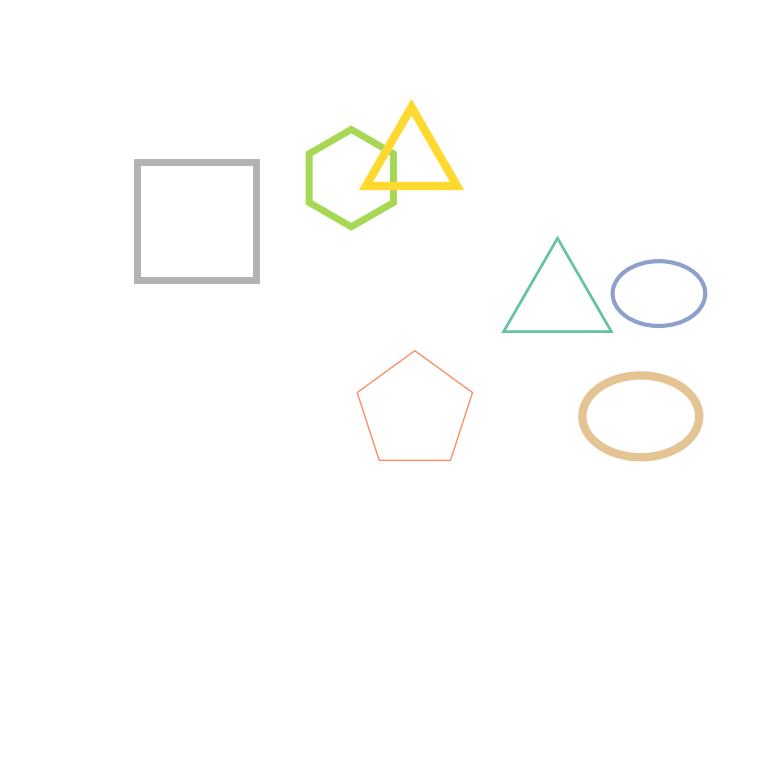[{"shape": "triangle", "thickness": 1, "radius": 0.4, "center": [0.724, 0.61]}, {"shape": "pentagon", "thickness": 0.5, "radius": 0.39, "center": [0.539, 0.466]}, {"shape": "oval", "thickness": 1.5, "radius": 0.3, "center": [0.856, 0.619]}, {"shape": "hexagon", "thickness": 2.5, "radius": 0.32, "center": [0.456, 0.769]}, {"shape": "triangle", "thickness": 3, "radius": 0.34, "center": [0.534, 0.793]}, {"shape": "oval", "thickness": 3, "radius": 0.38, "center": [0.832, 0.459]}, {"shape": "square", "thickness": 2.5, "radius": 0.39, "center": [0.255, 0.713]}]